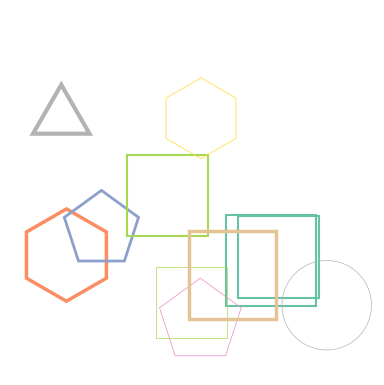[{"shape": "square", "thickness": 1.5, "radius": 0.59, "center": [0.704, 0.324]}, {"shape": "square", "thickness": 1.5, "radius": 0.53, "center": [0.723, 0.332]}, {"shape": "hexagon", "thickness": 2.5, "radius": 0.6, "center": [0.173, 0.337]}, {"shape": "pentagon", "thickness": 2, "radius": 0.51, "center": [0.263, 0.404]}, {"shape": "pentagon", "thickness": 0.5, "radius": 0.56, "center": [0.52, 0.166]}, {"shape": "square", "thickness": 0.5, "radius": 0.46, "center": [0.498, 0.215]}, {"shape": "square", "thickness": 1.5, "radius": 0.53, "center": [0.436, 0.491]}, {"shape": "hexagon", "thickness": 0.5, "radius": 0.52, "center": [0.522, 0.693]}, {"shape": "square", "thickness": 2.5, "radius": 0.57, "center": [0.604, 0.285]}, {"shape": "triangle", "thickness": 3, "radius": 0.42, "center": [0.159, 0.695]}, {"shape": "circle", "thickness": 0.5, "radius": 0.58, "center": [0.849, 0.207]}]